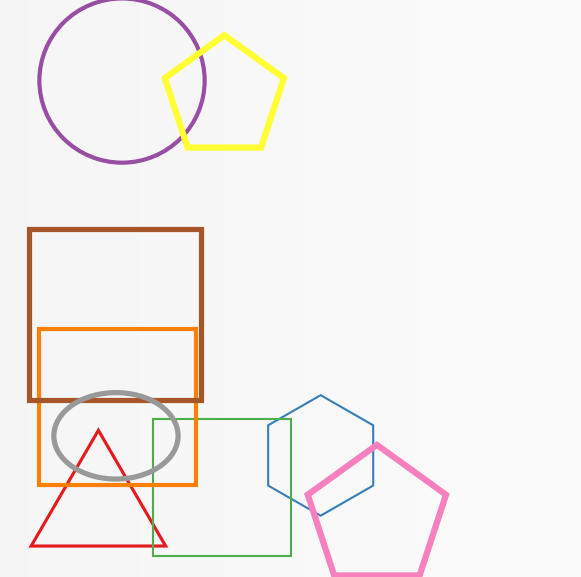[{"shape": "triangle", "thickness": 1.5, "radius": 0.67, "center": [0.169, 0.12]}, {"shape": "hexagon", "thickness": 1, "radius": 0.52, "center": [0.552, 0.211]}, {"shape": "square", "thickness": 1, "radius": 0.59, "center": [0.382, 0.155]}, {"shape": "circle", "thickness": 2, "radius": 0.71, "center": [0.21, 0.86]}, {"shape": "square", "thickness": 2, "radius": 0.68, "center": [0.203, 0.294]}, {"shape": "pentagon", "thickness": 3, "radius": 0.54, "center": [0.386, 0.831]}, {"shape": "square", "thickness": 2.5, "radius": 0.74, "center": [0.198, 0.455]}, {"shape": "pentagon", "thickness": 3, "radius": 0.63, "center": [0.648, 0.104]}, {"shape": "oval", "thickness": 2.5, "radius": 0.53, "center": [0.2, 0.244]}]